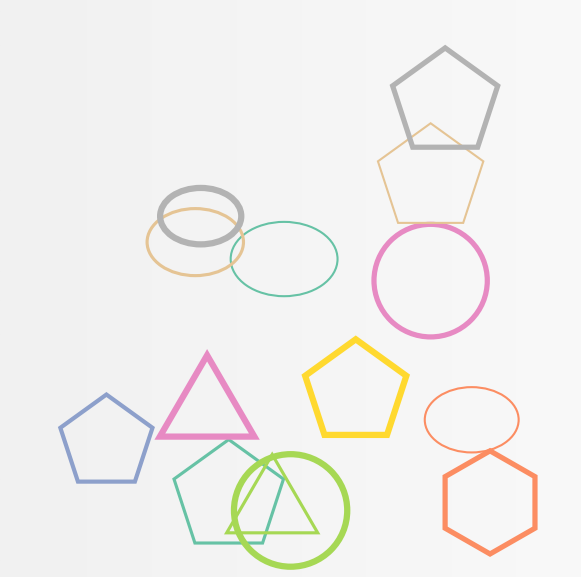[{"shape": "pentagon", "thickness": 1.5, "radius": 0.5, "center": [0.394, 0.139]}, {"shape": "oval", "thickness": 1, "radius": 0.46, "center": [0.489, 0.551]}, {"shape": "oval", "thickness": 1, "radius": 0.4, "center": [0.812, 0.272]}, {"shape": "hexagon", "thickness": 2.5, "radius": 0.45, "center": [0.843, 0.129]}, {"shape": "pentagon", "thickness": 2, "radius": 0.42, "center": [0.183, 0.233]}, {"shape": "triangle", "thickness": 3, "radius": 0.47, "center": [0.356, 0.29]}, {"shape": "circle", "thickness": 2.5, "radius": 0.49, "center": [0.741, 0.513]}, {"shape": "circle", "thickness": 3, "radius": 0.49, "center": [0.5, 0.115]}, {"shape": "triangle", "thickness": 1.5, "radius": 0.45, "center": [0.468, 0.122]}, {"shape": "pentagon", "thickness": 3, "radius": 0.46, "center": [0.612, 0.32]}, {"shape": "pentagon", "thickness": 1, "radius": 0.48, "center": [0.741, 0.69]}, {"shape": "oval", "thickness": 1.5, "radius": 0.41, "center": [0.336, 0.58]}, {"shape": "pentagon", "thickness": 2.5, "radius": 0.48, "center": [0.766, 0.821]}, {"shape": "oval", "thickness": 3, "radius": 0.35, "center": [0.345, 0.625]}]